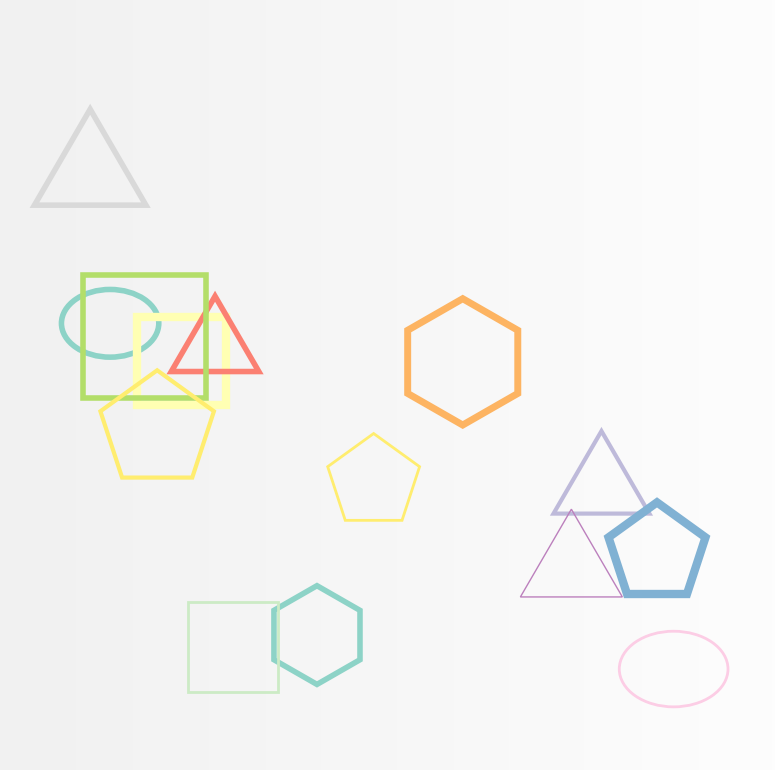[{"shape": "oval", "thickness": 2, "radius": 0.31, "center": [0.142, 0.58]}, {"shape": "hexagon", "thickness": 2, "radius": 0.32, "center": [0.409, 0.175]}, {"shape": "square", "thickness": 3, "radius": 0.29, "center": [0.234, 0.531]}, {"shape": "triangle", "thickness": 1.5, "radius": 0.36, "center": [0.776, 0.369]}, {"shape": "triangle", "thickness": 2, "radius": 0.33, "center": [0.277, 0.55]}, {"shape": "pentagon", "thickness": 3, "radius": 0.33, "center": [0.848, 0.282]}, {"shape": "hexagon", "thickness": 2.5, "radius": 0.41, "center": [0.597, 0.53]}, {"shape": "square", "thickness": 2, "radius": 0.4, "center": [0.187, 0.563]}, {"shape": "oval", "thickness": 1, "radius": 0.35, "center": [0.869, 0.131]}, {"shape": "triangle", "thickness": 2, "radius": 0.42, "center": [0.116, 0.775]}, {"shape": "triangle", "thickness": 0.5, "radius": 0.38, "center": [0.737, 0.263]}, {"shape": "square", "thickness": 1, "radius": 0.29, "center": [0.3, 0.16]}, {"shape": "pentagon", "thickness": 1, "radius": 0.31, "center": [0.482, 0.375]}, {"shape": "pentagon", "thickness": 1.5, "radius": 0.39, "center": [0.203, 0.442]}]